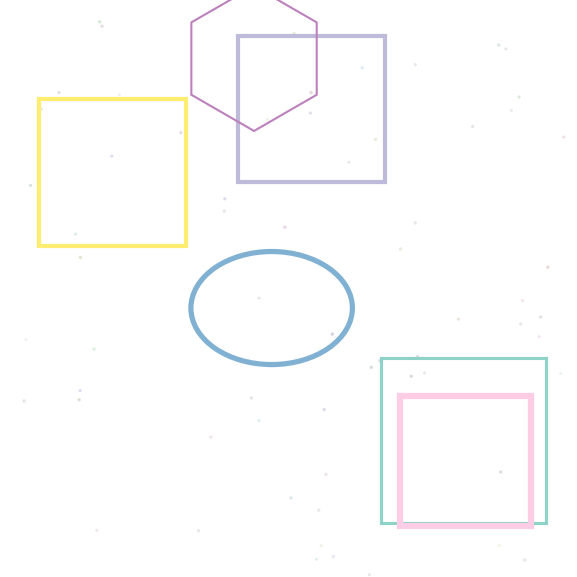[{"shape": "square", "thickness": 1.5, "radius": 0.72, "center": [0.802, 0.237]}, {"shape": "square", "thickness": 2, "radius": 0.63, "center": [0.54, 0.81]}, {"shape": "oval", "thickness": 2.5, "radius": 0.7, "center": [0.47, 0.466]}, {"shape": "square", "thickness": 3, "radius": 0.56, "center": [0.806, 0.201]}, {"shape": "hexagon", "thickness": 1, "radius": 0.63, "center": [0.44, 0.898]}, {"shape": "square", "thickness": 2, "radius": 0.64, "center": [0.195, 0.7]}]